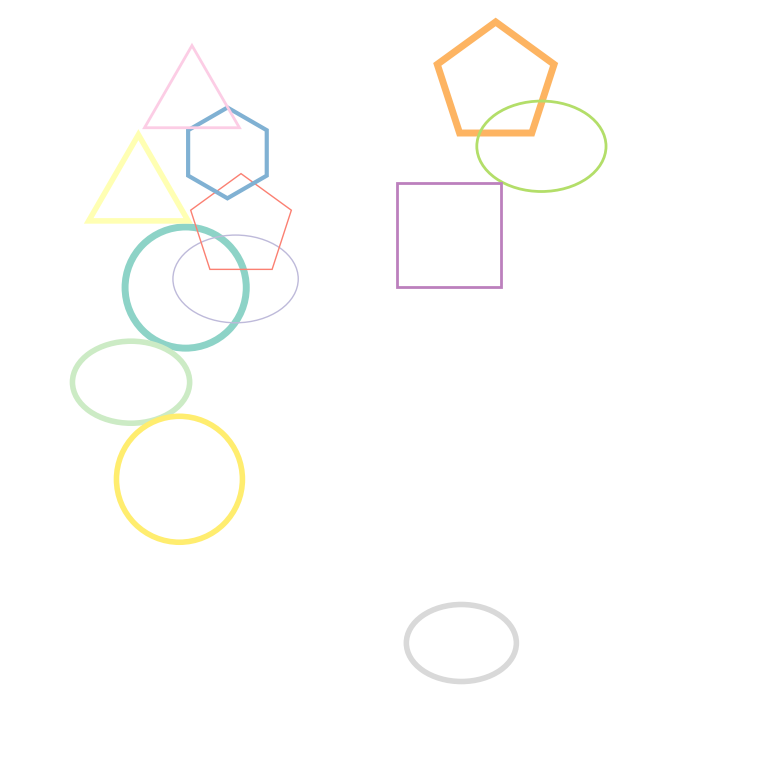[{"shape": "circle", "thickness": 2.5, "radius": 0.39, "center": [0.241, 0.627]}, {"shape": "triangle", "thickness": 2, "radius": 0.37, "center": [0.18, 0.75]}, {"shape": "oval", "thickness": 0.5, "radius": 0.41, "center": [0.306, 0.638]}, {"shape": "pentagon", "thickness": 0.5, "radius": 0.34, "center": [0.313, 0.706]}, {"shape": "hexagon", "thickness": 1.5, "radius": 0.29, "center": [0.295, 0.801]}, {"shape": "pentagon", "thickness": 2.5, "radius": 0.4, "center": [0.644, 0.892]}, {"shape": "oval", "thickness": 1, "radius": 0.42, "center": [0.703, 0.81]}, {"shape": "triangle", "thickness": 1, "radius": 0.36, "center": [0.249, 0.87]}, {"shape": "oval", "thickness": 2, "radius": 0.36, "center": [0.599, 0.165]}, {"shape": "square", "thickness": 1, "radius": 0.34, "center": [0.583, 0.695]}, {"shape": "oval", "thickness": 2, "radius": 0.38, "center": [0.17, 0.504]}, {"shape": "circle", "thickness": 2, "radius": 0.41, "center": [0.233, 0.378]}]